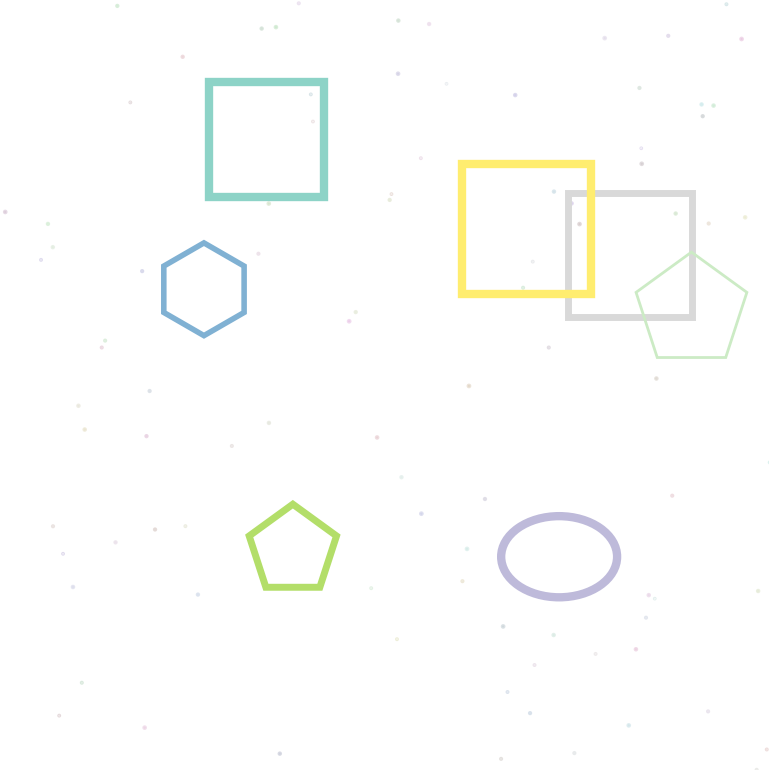[{"shape": "square", "thickness": 3, "radius": 0.37, "center": [0.346, 0.819]}, {"shape": "oval", "thickness": 3, "radius": 0.38, "center": [0.726, 0.277]}, {"shape": "hexagon", "thickness": 2, "radius": 0.3, "center": [0.265, 0.624]}, {"shape": "pentagon", "thickness": 2.5, "radius": 0.3, "center": [0.38, 0.286]}, {"shape": "square", "thickness": 2.5, "radius": 0.4, "center": [0.818, 0.669]}, {"shape": "pentagon", "thickness": 1, "radius": 0.38, "center": [0.898, 0.597]}, {"shape": "square", "thickness": 3, "radius": 0.42, "center": [0.684, 0.702]}]